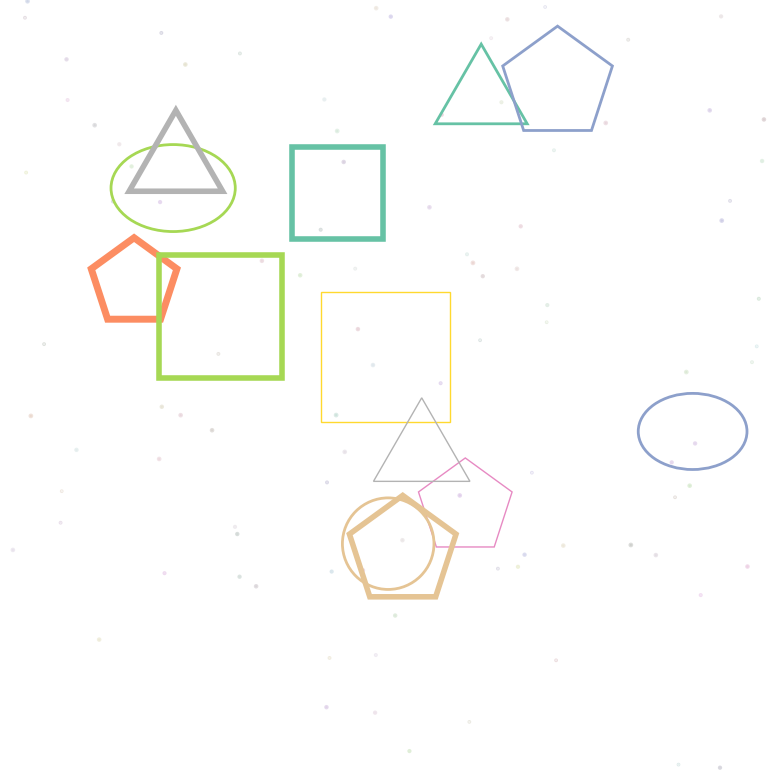[{"shape": "square", "thickness": 2, "radius": 0.3, "center": [0.439, 0.749]}, {"shape": "triangle", "thickness": 1, "radius": 0.34, "center": [0.625, 0.874]}, {"shape": "pentagon", "thickness": 2.5, "radius": 0.29, "center": [0.174, 0.633]}, {"shape": "pentagon", "thickness": 1, "radius": 0.37, "center": [0.724, 0.891]}, {"shape": "oval", "thickness": 1, "radius": 0.35, "center": [0.9, 0.44]}, {"shape": "pentagon", "thickness": 0.5, "radius": 0.32, "center": [0.604, 0.341]}, {"shape": "square", "thickness": 2, "radius": 0.4, "center": [0.286, 0.589]}, {"shape": "oval", "thickness": 1, "radius": 0.4, "center": [0.225, 0.756]}, {"shape": "square", "thickness": 0.5, "radius": 0.42, "center": [0.501, 0.536]}, {"shape": "pentagon", "thickness": 2, "radius": 0.36, "center": [0.523, 0.284]}, {"shape": "circle", "thickness": 1, "radius": 0.3, "center": [0.504, 0.294]}, {"shape": "triangle", "thickness": 0.5, "radius": 0.36, "center": [0.548, 0.411]}, {"shape": "triangle", "thickness": 2, "radius": 0.35, "center": [0.228, 0.787]}]